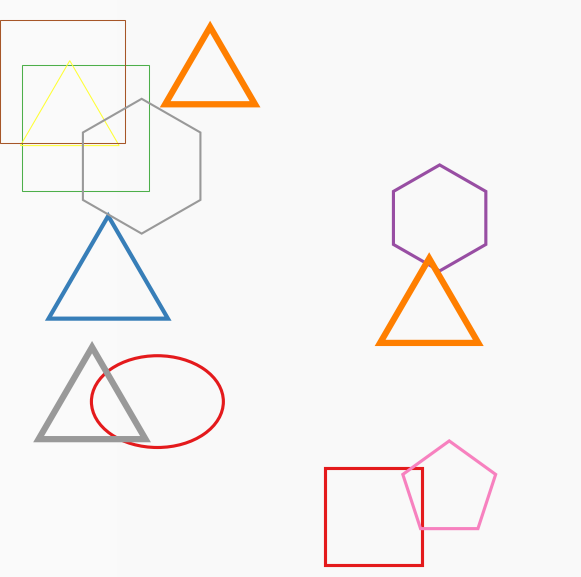[{"shape": "square", "thickness": 1.5, "radius": 0.42, "center": [0.642, 0.105]}, {"shape": "oval", "thickness": 1.5, "radius": 0.57, "center": [0.271, 0.304]}, {"shape": "triangle", "thickness": 2, "radius": 0.59, "center": [0.186, 0.507]}, {"shape": "square", "thickness": 0.5, "radius": 0.54, "center": [0.147, 0.778]}, {"shape": "hexagon", "thickness": 1.5, "radius": 0.46, "center": [0.756, 0.622]}, {"shape": "triangle", "thickness": 3, "radius": 0.45, "center": [0.361, 0.863]}, {"shape": "triangle", "thickness": 3, "radius": 0.49, "center": [0.738, 0.454]}, {"shape": "triangle", "thickness": 0.5, "radius": 0.49, "center": [0.12, 0.796]}, {"shape": "square", "thickness": 0.5, "radius": 0.54, "center": [0.107, 0.858]}, {"shape": "pentagon", "thickness": 1.5, "radius": 0.42, "center": [0.773, 0.152]}, {"shape": "hexagon", "thickness": 1, "radius": 0.58, "center": [0.244, 0.711]}, {"shape": "triangle", "thickness": 3, "radius": 0.53, "center": [0.158, 0.292]}]